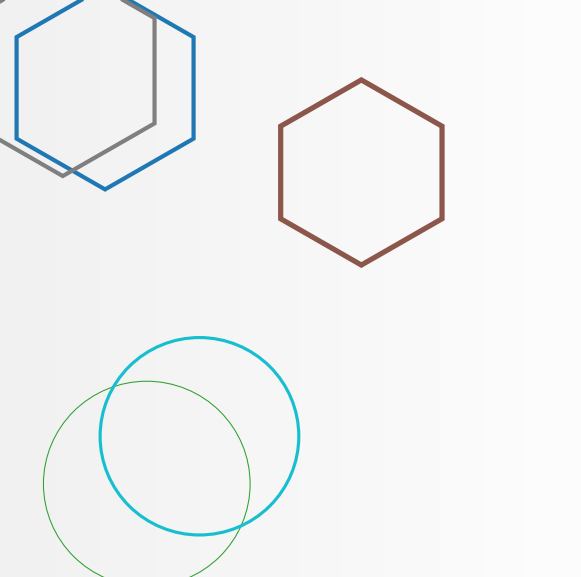[{"shape": "hexagon", "thickness": 2, "radius": 0.88, "center": [0.181, 0.847]}, {"shape": "circle", "thickness": 0.5, "radius": 0.89, "center": [0.253, 0.161]}, {"shape": "hexagon", "thickness": 2.5, "radius": 0.8, "center": [0.622, 0.7]}, {"shape": "hexagon", "thickness": 2, "radius": 0.91, "center": [0.108, 0.877]}, {"shape": "circle", "thickness": 1.5, "radius": 0.85, "center": [0.343, 0.244]}]